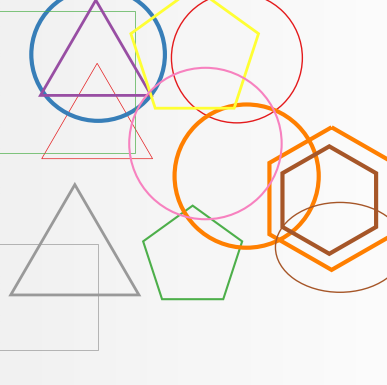[{"shape": "triangle", "thickness": 0.5, "radius": 0.83, "center": [0.251, 0.67]}, {"shape": "circle", "thickness": 1, "radius": 0.84, "center": [0.611, 0.85]}, {"shape": "circle", "thickness": 3, "radius": 0.86, "center": [0.253, 0.858]}, {"shape": "square", "thickness": 0.5, "radius": 0.92, "center": [0.164, 0.788]}, {"shape": "pentagon", "thickness": 1.5, "radius": 0.67, "center": [0.497, 0.332]}, {"shape": "triangle", "thickness": 2, "radius": 0.82, "center": [0.247, 0.835]}, {"shape": "hexagon", "thickness": 3, "radius": 0.93, "center": [0.856, 0.484]}, {"shape": "circle", "thickness": 3, "radius": 0.93, "center": [0.636, 0.543]}, {"shape": "pentagon", "thickness": 2, "radius": 0.87, "center": [0.502, 0.859]}, {"shape": "oval", "thickness": 1, "radius": 0.83, "center": [0.878, 0.358]}, {"shape": "hexagon", "thickness": 3, "radius": 0.7, "center": [0.85, 0.48]}, {"shape": "circle", "thickness": 1.5, "radius": 0.98, "center": [0.53, 0.627]}, {"shape": "triangle", "thickness": 2, "radius": 0.96, "center": [0.193, 0.329]}, {"shape": "square", "thickness": 0.5, "radius": 0.69, "center": [0.115, 0.228]}]